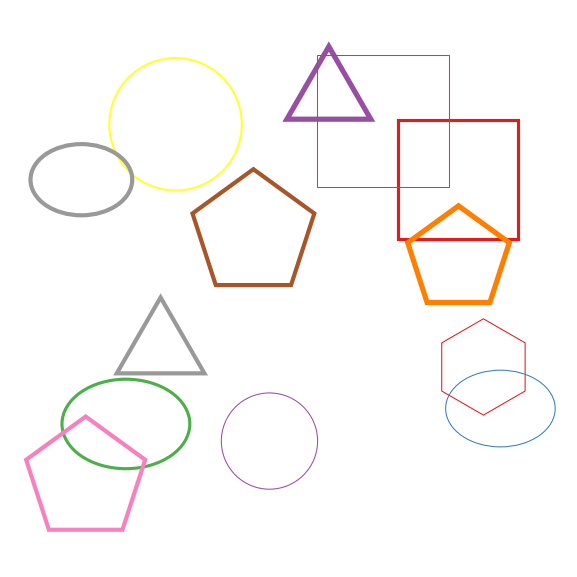[{"shape": "hexagon", "thickness": 0.5, "radius": 0.42, "center": [0.837, 0.364]}, {"shape": "square", "thickness": 1.5, "radius": 0.52, "center": [0.793, 0.688]}, {"shape": "oval", "thickness": 0.5, "radius": 0.47, "center": [0.866, 0.292]}, {"shape": "oval", "thickness": 1.5, "radius": 0.55, "center": [0.218, 0.265]}, {"shape": "triangle", "thickness": 2.5, "radius": 0.42, "center": [0.569, 0.835]}, {"shape": "circle", "thickness": 0.5, "radius": 0.42, "center": [0.467, 0.235]}, {"shape": "pentagon", "thickness": 2.5, "radius": 0.46, "center": [0.794, 0.55]}, {"shape": "circle", "thickness": 1, "radius": 0.57, "center": [0.304, 0.784]}, {"shape": "pentagon", "thickness": 2, "radius": 0.55, "center": [0.439, 0.595]}, {"shape": "square", "thickness": 0.5, "radius": 0.57, "center": [0.663, 0.789]}, {"shape": "pentagon", "thickness": 2, "radius": 0.54, "center": [0.148, 0.169]}, {"shape": "oval", "thickness": 2, "radius": 0.44, "center": [0.141, 0.688]}, {"shape": "triangle", "thickness": 2, "radius": 0.44, "center": [0.278, 0.396]}]